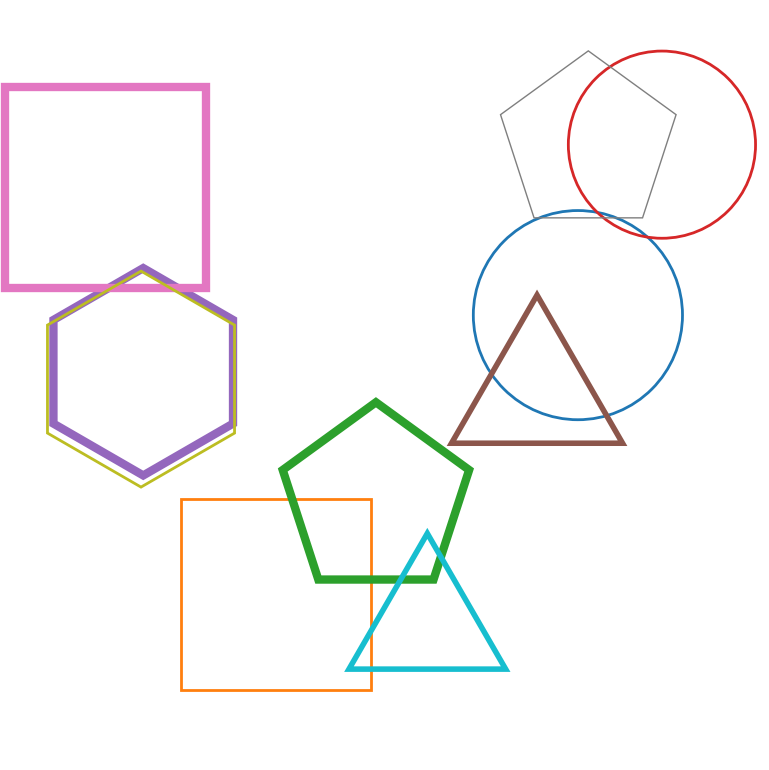[{"shape": "circle", "thickness": 1, "radius": 0.68, "center": [0.751, 0.591]}, {"shape": "square", "thickness": 1, "radius": 0.62, "center": [0.358, 0.228]}, {"shape": "pentagon", "thickness": 3, "radius": 0.64, "center": [0.488, 0.35]}, {"shape": "circle", "thickness": 1, "radius": 0.61, "center": [0.86, 0.812]}, {"shape": "hexagon", "thickness": 3, "radius": 0.67, "center": [0.186, 0.517]}, {"shape": "triangle", "thickness": 2, "radius": 0.64, "center": [0.697, 0.489]}, {"shape": "square", "thickness": 3, "radius": 0.65, "center": [0.137, 0.756]}, {"shape": "pentagon", "thickness": 0.5, "radius": 0.6, "center": [0.764, 0.814]}, {"shape": "hexagon", "thickness": 1, "radius": 0.7, "center": [0.183, 0.508]}, {"shape": "triangle", "thickness": 2, "radius": 0.59, "center": [0.555, 0.19]}]